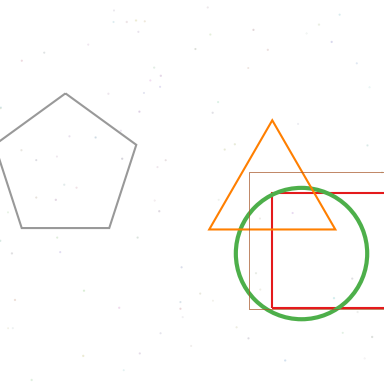[{"shape": "square", "thickness": 1.5, "radius": 0.75, "center": [0.856, 0.35]}, {"shape": "circle", "thickness": 3, "radius": 0.85, "center": [0.783, 0.341]}, {"shape": "triangle", "thickness": 1.5, "radius": 0.95, "center": [0.707, 0.499]}, {"shape": "square", "thickness": 0.5, "radius": 0.89, "center": [0.825, 0.375]}, {"shape": "pentagon", "thickness": 1.5, "radius": 0.97, "center": [0.17, 0.564]}]